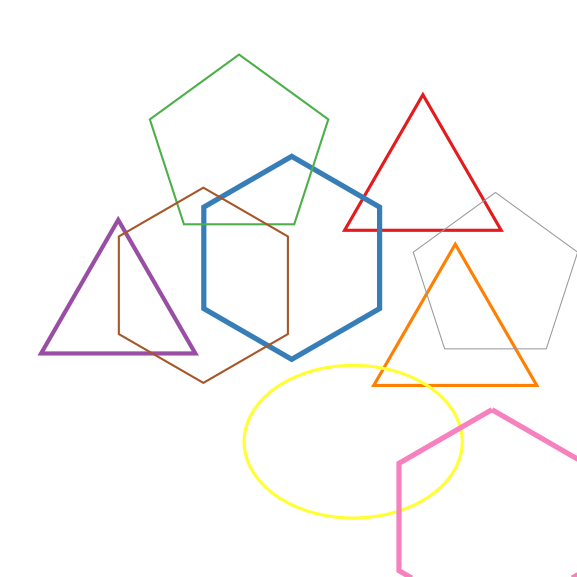[{"shape": "triangle", "thickness": 1.5, "radius": 0.78, "center": [0.732, 0.679]}, {"shape": "hexagon", "thickness": 2.5, "radius": 0.88, "center": [0.505, 0.553]}, {"shape": "pentagon", "thickness": 1, "radius": 0.81, "center": [0.414, 0.742]}, {"shape": "triangle", "thickness": 2, "radius": 0.77, "center": [0.205, 0.464]}, {"shape": "triangle", "thickness": 1.5, "radius": 0.81, "center": [0.788, 0.413]}, {"shape": "oval", "thickness": 1.5, "radius": 0.94, "center": [0.612, 0.234]}, {"shape": "hexagon", "thickness": 1, "radius": 0.85, "center": [0.352, 0.505]}, {"shape": "hexagon", "thickness": 2.5, "radius": 0.93, "center": [0.852, 0.104]}, {"shape": "pentagon", "thickness": 0.5, "radius": 0.75, "center": [0.858, 0.516]}]